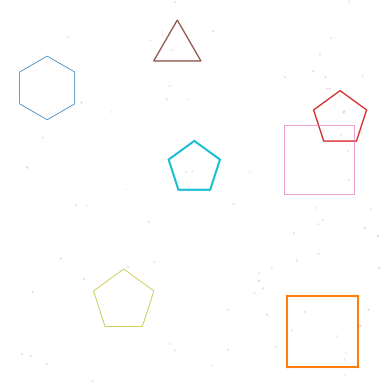[{"shape": "hexagon", "thickness": 0.5, "radius": 0.41, "center": [0.123, 0.772]}, {"shape": "square", "thickness": 1.5, "radius": 0.46, "center": [0.837, 0.14]}, {"shape": "pentagon", "thickness": 1, "radius": 0.36, "center": [0.883, 0.692]}, {"shape": "triangle", "thickness": 1, "radius": 0.35, "center": [0.461, 0.877]}, {"shape": "square", "thickness": 0.5, "radius": 0.45, "center": [0.829, 0.586]}, {"shape": "pentagon", "thickness": 0.5, "radius": 0.41, "center": [0.321, 0.219]}, {"shape": "pentagon", "thickness": 1.5, "radius": 0.35, "center": [0.505, 0.564]}]